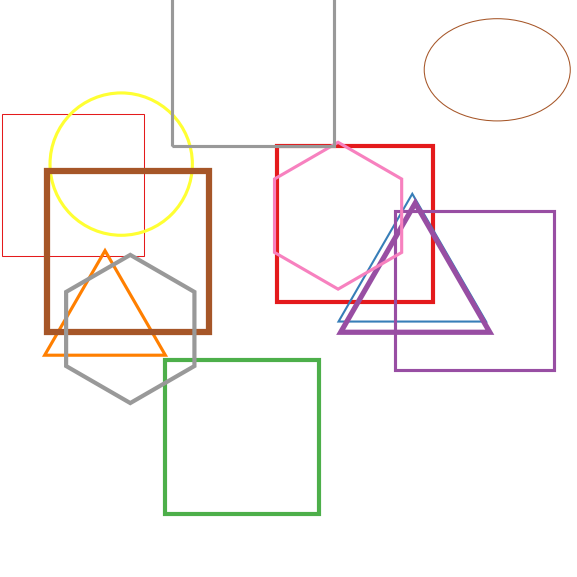[{"shape": "square", "thickness": 2, "radius": 0.67, "center": [0.615, 0.611]}, {"shape": "square", "thickness": 0.5, "radius": 0.62, "center": [0.127, 0.679]}, {"shape": "triangle", "thickness": 1, "radius": 0.74, "center": [0.714, 0.516]}, {"shape": "square", "thickness": 2, "radius": 0.67, "center": [0.42, 0.242]}, {"shape": "square", "thickness": 1.5, "radius": 0.69, "center": [0.821, 0.496]}, {"shape": "triangle", "thickness": 2.5, "radius": 0.75, "center": [0.719, 0.498]}, {"shape": "triangle", "thickness": 1.5, "radius": 0.6, "center": [0.182, 0.444]}, {"shape": "circle", "thickness": 1.5, "radius": 0.62, "center": [0.21, 0.715]}, {"shape": "oval", "thickness": 0.5, "radius": 0.63, "center": [0.861, 0.878]}, {"shape": "square", "thickness": 3, "radius": 0.7, "center": [0.221, 0.564]}, {"shape": "hexagon", "thickness": 1.5, "radius": 0.64, "center": [0.585, 0.626]}, {"shape": "square", "thickness": 1.5, "radius": 0.7, "center": [0.438, 0.887]}, {"shape": "hexagon", "thickness": 2, "radius": 0.64, "center": [0.226, 0.429]}]